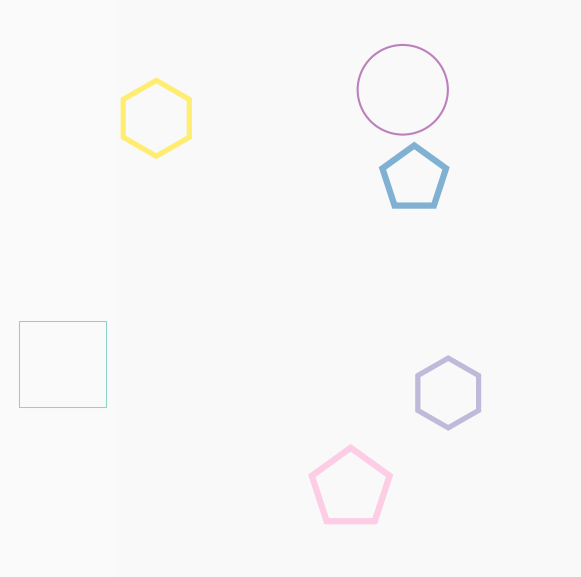[{"shape": "square", "thickness": 0.5, "radius": 0.37, "center": [0.108, 0.369]}, {"shape": "hexagon", "thickness": 2.5, "radius": 0.3, "center": [0.771, 0.319]}, {"shape": "pentagon", "thickness": 3, "radius": 0.29, "center": [0.713, 0.69]}, {"shape": "pentagon", "thickness": 3, "radius": 0.35, "center": [0.603, 0.153]}, {"shape": "circle", "thickness": 1, "radius": 0.39, "center": [0.693, 0.844]}, {"shape": "hexagon", "thickness": 2.5, "radius": 0.33, "center": [0.269, 0.794]}]